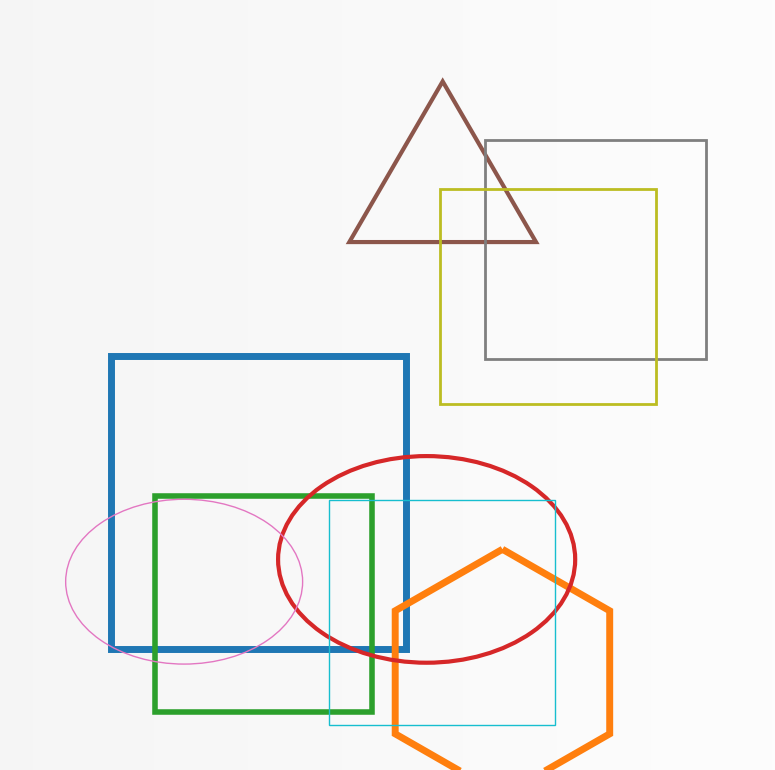[{"shape": "square", "thickness": 2.5, "radius": 0.95, "center": [0.333, 0.348]}, {"shape": "hexagon", "thickness": 2.5, "radius": 0.8, "center": [0.648, 0.127]}, {"shape": "square", "thickness": 2, "radius": 0.7, "center": [0.34, 0.215]}, {"shape": "oval", "thickness": 1.5, "radius": 0.96, "center": [0.551, 0.273]}, {"shape": "triangle", "thickness": 1.5, "radius": 0.7, "center": [0.571, 0.755]}, {"shape": "oval", "thickness": 0.5, "radius": 0.76, "center": [0.238, 0.245]}, {"shape": "square", "thickness": 1, "radius": 0.71, "center": [0.768, 0.676]}, {"shape": "square", "thickness": 1, "radius": 0.7, "center": [0.707, 0.615]}, {"shape": "square", "thickness": 0.5, "radius": 0.73, "center": [0.57, 0.204]}]